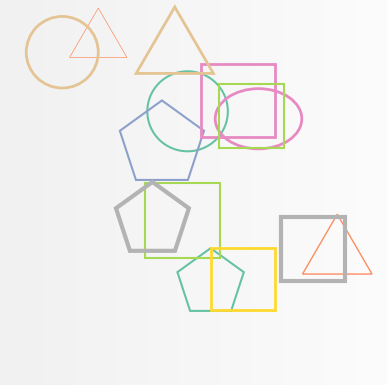[{"shape": "pentagon", "thickness": 1.5, "radius": 0.45, "center": [0.544, 0.265]}, {"shape": "circle", "thickness": 1.5, "radius": 0.52, "center": [0.484, 0.711]}, {"shape": "triangle", "thickness": 0.5, "radius": 0.43, "center": [0.254, 0.894]}, {"shape": "triangle", "thickness": 1, "radius": 0.52, "center": [0.87, 0.34]}, {"shape": "pentagon", "thickness": 1.5, "radius": 0.57, "center": [0.418, 0.625]}, {"shape": "square", "thickness": 2, "radius": 0.48, "center": [0.615, 0.739]}, {"shape": "oval", "thickness": 2, "radius": 0.56, "center": [0.667, 0.692]}, {"shape": "square", "thickness": 1.5, "radius": 0.41, "center": [0.649, 0.698]}, {"shape": "square", "thickness": 1.5, "radius": 0.49, "center": [0.471, 0.428]}, {"shape": "square", "thickness": 2, "radius": 0.41, "center": [0.627, 0.275]}, {"shape": "triangle", "thickness": 2, "radius": 0.58, "center": [0.451, 0.867]}, {"shape": "circle", "thickness": 2, "radius": 0.46, "center": [0.161, 0.864]}, {"shape": "pentagon", "thickness": 3, "radius": 0.49, "center": [0.393, 0.428]}, {"shape": "square", "thickness": 3, "radius": 0.41, "center": [0.809, 0.353]}]